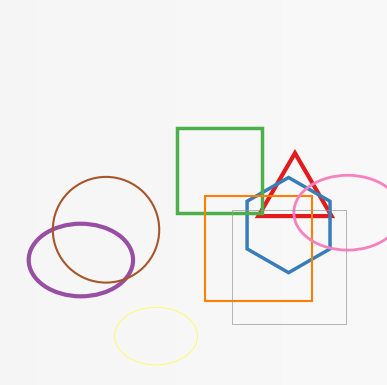[{"shape": "triangle", "thickness": 3, "radius": 0.55, "center": [0.761, 0.493]}, {"shape": "hexagon", "thickness": 2.5, "radius": 0.62, "center": [0.745, 0.415]}, {"shape": "square", "thickness": 2.5, "radius": 0.55, "center": [0.567, 0.557]}, {"shape": "oval", "thickness": 3, "radius": 0.67, "center": [0.209, 0.325]}, {"shape": "square", "thickness": 1.5, "radius": 0.69, "center": [0.667, 0.355]}, {"shape": "oval", "thickness": 0.5, "radius": 0.53, "center": [0.403, 0.127]}, {"shape": "circle", "thickness": 1.5, "radius": 0.69, "center": [0.274, 0.403]}, {"shape": "oval", "thickness": 2, "radius": 0.69, "center": [0.897, 0.448]}, {"shape": "square", "thickness": 0.5, "radius": 0.74, "center": [0.746, 0.306]}]